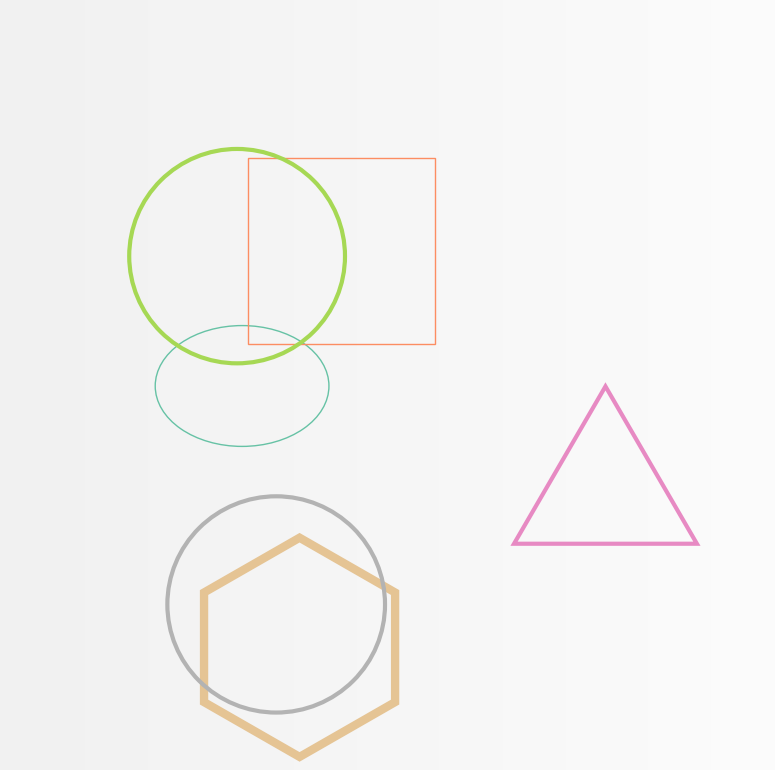[{"shape": "oval", "thickness": 0.5, "radius": 0.56, "center": [0.312, 0.499]}, {"shape": "square", "thickness": 0.5, "radius": 0.6, "center": [0.441, 0.674]}, {"shape": "triangle", "thickness": 1.5, "radius": 0.68, "center": [0.781, 0.362]}, {"shape": "circle", "thickness": 1.5, "radius": 0.7, "center": [0.306, 0.667]}, {"shape": "hexagon", "thickness": 3, "radius": 0.71, "center": [0.387, 0.159]}, {"shape": "circle", "thickness": 1.5, "radius": 0.7, "center": [0.356, 0.215]}]